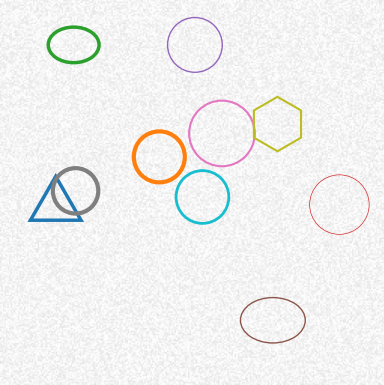[{"shape": "triangle", "thickness": 2.5, "radius": 0.38, "center": [0.145, 0.466]}, {"shape": "circle", "thickness": 3, "radius": 0.33, "center": [0.414, 0.593]}, {"shape": "oval", "thickness": 2.5, "radius": 0.33, "center": [0.191, 0.883]}, {"shape": "circle", "thickness": 0.5, "radius": 0.39, "center": [0.882, 0.469]}, {"shape": "circle", "thickness": 1, "radius": 0.36, "center": [0.506, 0.883]}, {"shape": "oval", "thickness": 1, "radius": 0.42, "center": [0.709, 0.168]}, {"shape": "circle", "thickness": 1.5, "radius": 0.43, "center": [0.577, 0.653]}, {"shape": "circle", "thickness": 3, "radius": 0.3, "center": [0.196, 0.504]}, {"shape": "hexagon", "thickness": 1.5, "radius": 0.35, "center": [0.721, 0.678]}, {"shape": "circle", "thickness": 2, "radius": 0.34, "center": [0.526, 0.488]}]